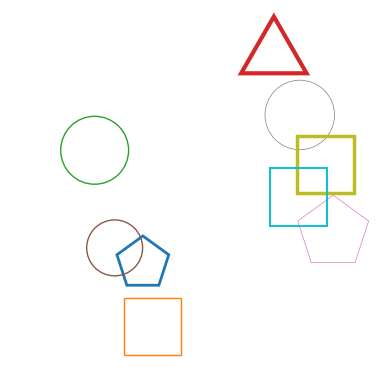[{"shape": "pentagon", "thickness": 2, "radius": 0.35, "center": [0.371, 0.316]}, {"shape": "square", "thickness": 1, "radius": 0.37, "center": [0.397, 0.151]}, {"shape": "circle", "thickness": 1, "radius": 0.44, "center": [0.246, 0.61]}, {"shape": "triangle", "thickness": 3, "radius": 0.49, "center": [0.711, 0.859]}, {"shape": "circle", "thickness": 1, "radius": 0.36, "center": [0.298, 0.356]}, {"shape": "pentagon", "thickness": 0.5, "radius": 0.48, "center": [0.865, 0.396]}, {"shape": "circle", "thickness": 0.5, "radius": 0.45, "center": [0.779, 0.701]}, {"shape": "square", "thickness": 2.5, "radius": 0.37, "center": [0.846, 0.573]}, {"shape": "square", "thickness": 1.5, "radius": 0.37, "center": [0.775, 0.489]}]